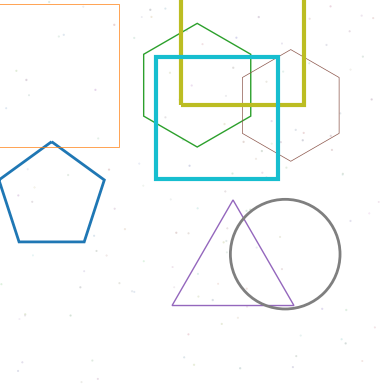[{"shape": "pentagon", "thickness": 2, "radius": 0.72, "center": [0.134, 0.488]}, {"shape": "square", "thickness": 0.5, "radius": 0.93, "center": [0.122, 0.803]}, {"shape": "hexagon", "thickness": 1, "radius": 0.8, "center": [0.512, 0.779]}, {"shape": "triangle", "thickness": 1, "radius": 0.91, "center": [0.605, 0.298]}, {"shape": "hexagon", "thickness": 0.5, "radius": 0.73, "center": [0.755, 0.726]}, {"shape": "circle", "thickness": 2, "radius": 0.71, "center": [0.741, 0.34]}, {"shape": "square", "thickness": 3, "radius": 0.8, "center": [0.629, 0.888]}, {"shape": "square", "thickness": 3, "radius": 0.79, "center": [0.563, 0.693]}]